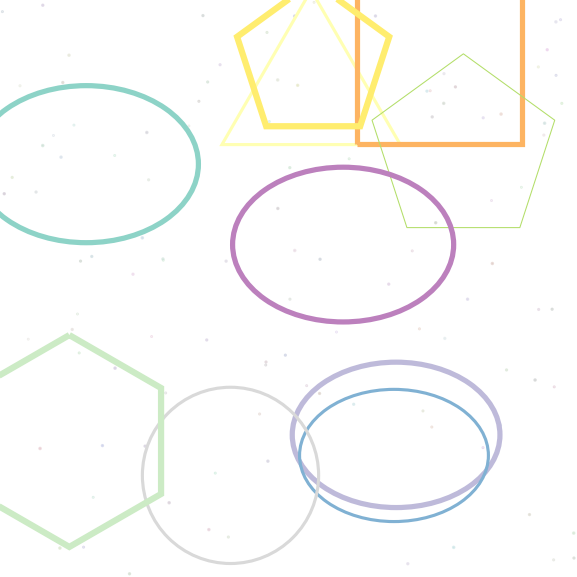[{"shape": "oval", "thickness": 2.5, "radius": 0.97, "center": [0.149, 0.715]}, {"shape": "triangle", "thickness": 1.5, "radius": 0.89, "center": [0.539, 0.838]}, {"shape": "oval", "thickness": 2.5, "radius": 0.9, "center": [0.686, 0.246]}, {"shape": "oval", "thickness": 1.5, "radius": 0.82, "center": [0.682, 0.21]}, {"shape": "square", "thickness": 2.5, "radius": 0.71, "center": [0.761, 0.892]}, {"shape": "pentagon", "thickness": 0.5, "radius": 0.83, "center": [0.802, 0.74]}, {"shape": "circle", "thickness": 1.5, "radius": 0.76, "center": [0.399, 0.176]}, {"shape": "oval", "thickness": 2.5, "radius": 0.96, "center": [0.594, 0.576]}, {"shape": "hexagon", "thickness": 3, "radius": 0.92, "center": [0.12, 0.236]}, {"shape": "pentagon", "thickness": 3, "radius": 0.69, "center": [0.542, 0.893]}]